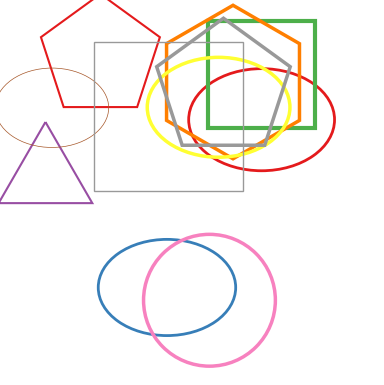[{"shape": "pentagon", "thickness": 1.5, "radius": 0.81, "center": [0.261, 0.853]}, {"shape": "oval", "thickness": 2, "radius": 0.95, "center": [0.68, 0.689]}, {"shape": "oval", "thickness": 2, "radius": 0.89, "center": [0.434, 0.253]}, {"shape": "square", "thickness": 3, "radius": 0.69, "center": [0.679, 0.808]}, {"shape": "triangle", "thickness": 1.5, "radius": 0.7, "center": [0.118, 0.543]}, {"shape": "hexagon", "thickness": 2.5, "radius": 1.0, "center": [0.605, 0.787]}, {"shape": "oval", "thickness": 2.5, "radius": 0.93, "center": [0.568, 0.721]}, {"shape": "oval", "thickness": 0.5, "radius": 0.74, "center": [0.135, 0.72]}, {"shape": "circle", "thickness": 2.5, "radius": 0.86, "center": [0.544, 0.22]}, {"shape": "pentagon", "thickness": 2.5, "radius": 0.91, "center": [0.58, 0.77]}, {"shape": "square", "thickness": 1, "radius": 0.97, "center": [0.437, 0.698]}]